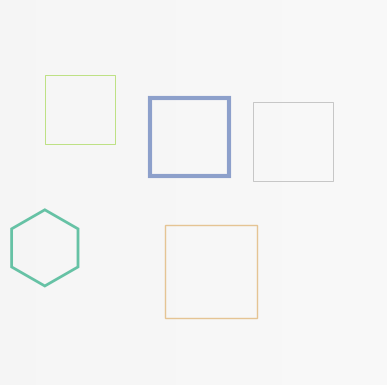[{"shape": "hexagon", "thickness": 2, "radius": 0.49, "center": [0.116, 0.356]}, {"shape": "square", "thickness": 3, "radius": 0.51, "center": [0.489, 0.645]}, {"shape": "square", "thickness": 0.5, "radius": 0.45, "center": [0.206, 0.716]}, {"shape": "square", "thickness": 1, "radius": 0.6, "center": [0.544, 0.295]}, {"shape": "square", "thickness": 0.5, "radius": 0.51, "center": [0.756, 0.632]}]